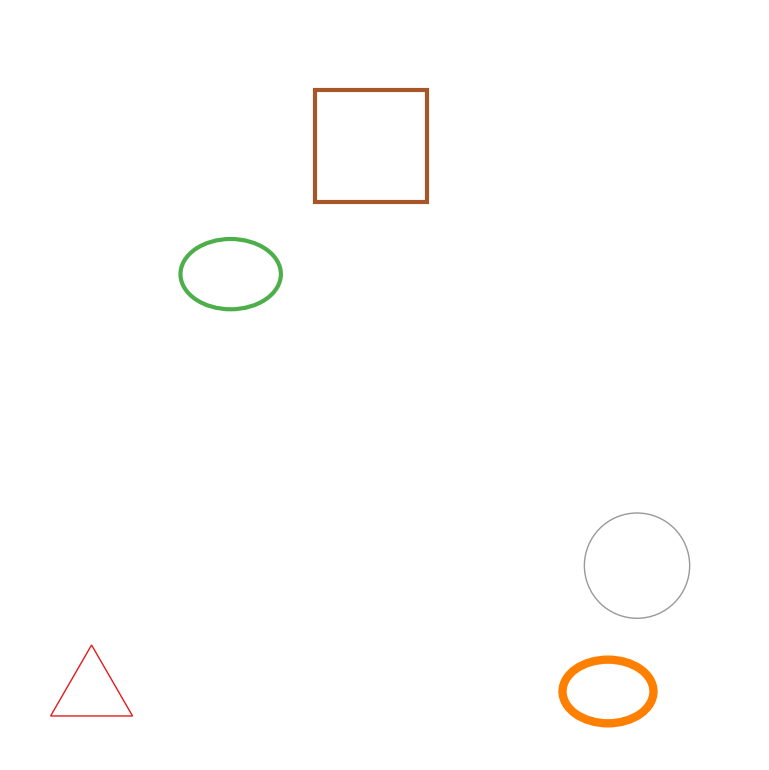[{"shape": "triangle", "thickness": 0.5, "radius": 0.31, "center": [0.119, 0.101]}, {"shape": "oval", "thickness": 1.5, "radius": 0.33, "center": [0.3, 0.644]}, {"shape": "oval", "thickness": 3, "radius": 0.3, "center": [0.79, 0.102]}, {"shape": "square", "thickness": 1.5, "radius": 0.36, "center": [0.482, 0.81]}, {"shape": "circle", "thickness": 0.5, "radius": 0.34, "center": [0.827, 0.265]}]